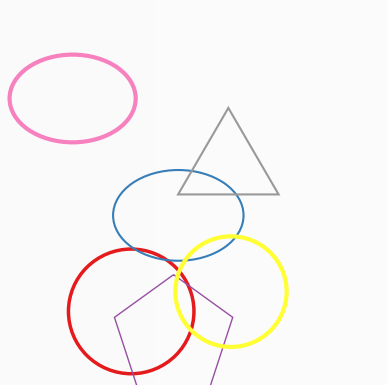[{"shape": "circle", "thickness": 2.5, "radius": 0.81, "center": [0.339, 0.191]}, {"shape": "oval", "thickness": 1.5, "radius": 0.84, "center": [0.46, 0.441]}, {"shape": "pentagon", "thickness": 1, "radius": 0.8, "center": [0.448, 0.126]}, {"shape": "circle", "thickness": 3, "radius": 0.72, "center": [0.596, 0.243]}, {"shape": "oval", "thickness": 3, "radius": 0.81, "center": [0.187, 0.744]}, {"shape": "triangle", "thickness": 1.5, "radius": 0.75, "center": [0.589, 0.57]}]